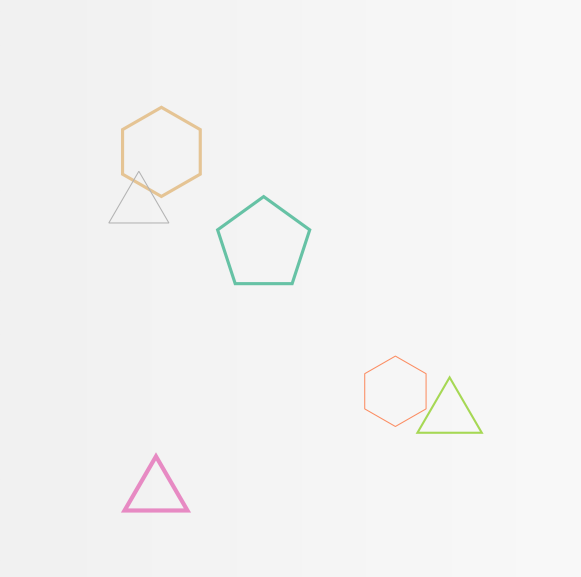[{"shape": "pentagon", "thickness": 1.5, "radius": 0.42, "center": [0.454, 0.575]}, {"shape": "hexagon", "thickness": 0.5, "radius": 0.3, "center": [0.68, 0.322]}, {"shape": "triangle", "thickness": 2, "radius": 0.31, "center": [0.268, 0.146]}, {"shape": "triangle", "thickness": 1, "radius": 0.32, "center": [0.774, 0.282]}, {"shape": "hexagon", "thickness": 1.5, "radius": 0.39, "center": [0.278, 0.736]}, {"shape": "triangle", "thickness": 0.5, "radius": 0.3, "center": [0.239, 0.643]}]